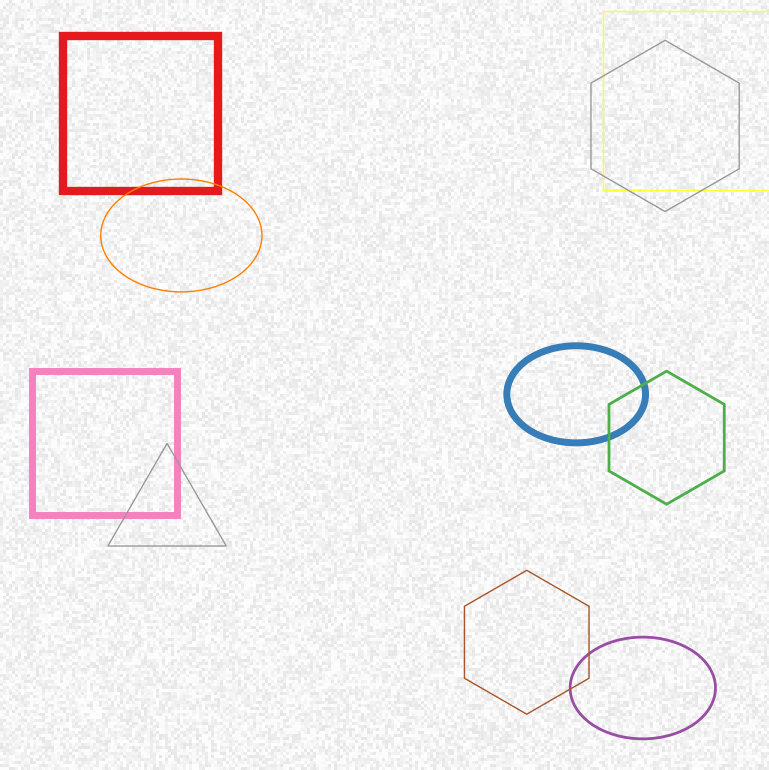[{"shape": "square", "thickness": 3, "radius": 0.5, "center": [0.182, 0.852]}, {"shape": "oval", "thickness": 2.5, "radius": 0.45, "center": [0.748, 0.488]}, {"shape": "hexagon", "thickness": 1, "radius": 0.43, "center": [0.866, 0.432]}, {"shape": "oval", "thickness": 1, "radius": 0.47, "center": [0.835, 0.107]}, {"shape": "oval", "thickness": 0.5, "radius": 0.52, "center": [0.236, 0.694]}, {"shape": "square", "thickness": 0.5, "radius": 0.58, "center": [0.9, 0.87]}, {"shape": "hexagon", "thickness": 0.5, "radius": 0.47, "center": [0.684, 0.166]}, {"shape": "square", "thickness": 2.5, "radius": 0.47, "center": [0.136, 0.424]}, {"shape": "triangle", "thickness": 0.5, "radius": 0.44, "center": [0.217, 0.335]}, {"shape": "hexagon", "thickness": 0.5, "radius": 0.56, "center": [0.864, 0.836]}]